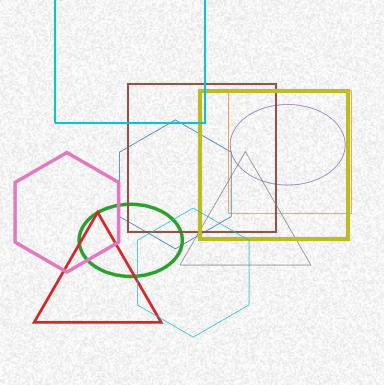[{"shape": "hexagon", "thickness": 0.5, "radius": 0.84, "center": [0.456, 0.521]}, {"shape": "square", "thickness": 0.5, "radius": 0.8, "center": [0.751, 0.606]}, {"shape": "oval", "thickness": 2.5, "radius": 0.67, "center": [0.34, 0.376]}, {"shape": "triangle", "thickness": 2, "radius": 0.95, "center": [0.254, 0.258]}, {"shape": "oval", "thickness": 0.5, "radius": 0.75, "center": [0.747, 0.624]}, {"shape": "square", "thickness": 1.5, "radius": 0.96, "center": [0.526, 0.589]}, {"shape": "hexagon", "thickness": 2.5, "radius": 0.78, "center": [0.174, 0.449]}, {"shape": "triangle", "thickness": 0.5, "radius": 0.98, "center": [0.637, 0.41]}, {"shape": "square", "thickness": 3, "radius": 0.96, "center": [0.712, 0.571]}, {"shape": "square", "thickness": 1.5, "radius": 0.98, "center": [0.338, 0.876]}, {"shape": "hexagon", "thickness": 0.5, "radius": 0.84, "center": [0.502, 0.292]}]